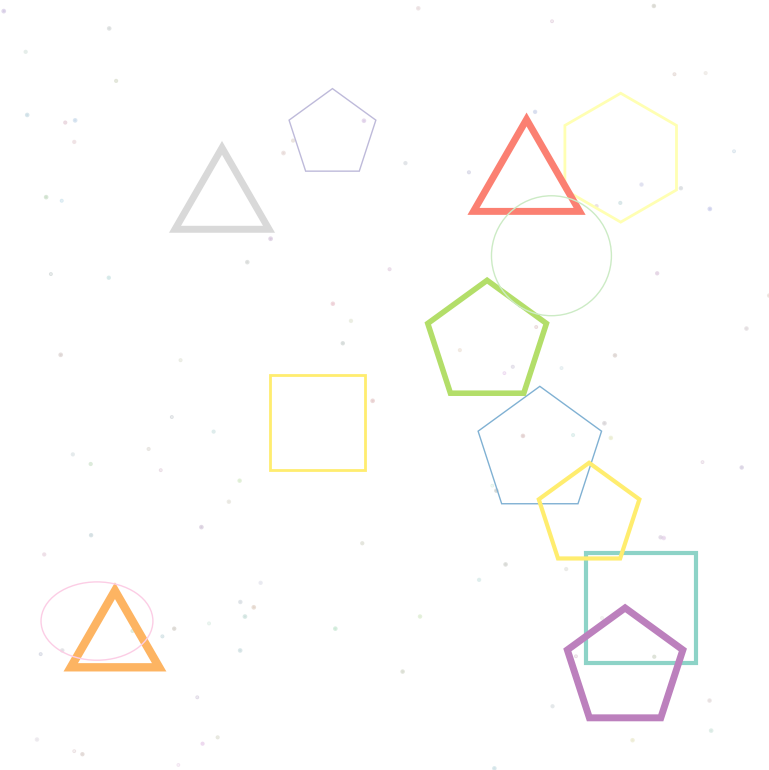[{"shape": "square", "thickness": 1.5, "radius": 0.36, "center": [0.832, 0.21]}, {"shape": "hexagon", "thickness": 1, "radius": 0.42, "center": [0.806, 0.795]}, {"shape": "pentagon", "thickness": 0.5, "radius": 0.3, "center": [0.432, 0.826]}, {"shape": "triangle", "thickness": 2.5, "radius": 0.4, "center": [0.684, 0.765]}, {"shape": "pentagon", "thickness": 0.5, "radius": 0.42, "center": [0.701, 0.414]}, {"shape": "triangle", "thickness": 3, "radius": 0.33, "center": [0.149, 0.167]}, {"shape": "pentagon", "thickness": 2, "radius": 0.41, "center": [0.633, 0.555]}, {"shape": "oval", "thickness": 0.5, "radius": 0.36, "center": [0.126, 0.193]}, {"shape": "triangle", "thickness": 2.5, "radius": 0.35, "center": [0.288, 0.737]}, {"shape": "pentagon", "thickness": 2.5, "radius": 0.39, "center": [0.812, 0.132]}, {"shape": "circle", "thickness": 0.5, "radius": 0.39, "center": [0.716, 0.668]}, {"shape": "pentagon", "thickness": 1.5, "radius": 0.34, "center": [0.765, 0.33]}, {"shape": "square", "thickness": 1, "radius": 0.31, "center": [0.413, 0.452]}]